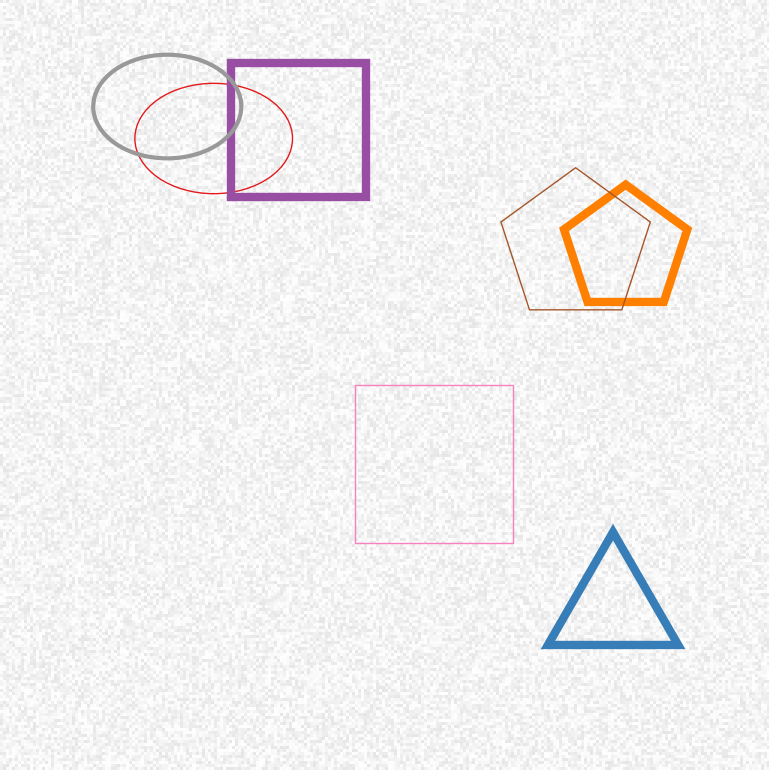[{"shape": "oval", "thickness": 0.5, "radius": 0.51, "center": [0.278, 0.82]}, {"shape": "triangle", "thickness": 3, "radius": 0.49, "center": [0.796, 0.211]}, {"shape": "square", "thickness": 3, "radius": 0.44, "center": [0.388, 0.831]}, {"shape": "pentagon", "thickness": 3, "radius": 0.42, "center": [0.813, 0.676]}, {"shape": "pentagon", "thickness": 0.5, "radius": 0.51, "center": [0.748, 0.68]}, {"shape": "square", "thickness": 0.5, "radius": 0.51, "center": [0.564, 0.398]}, {"shape": "oval", "thickness": 1.5, "radius": 0.48, "center": [0.217, 0.862]}]